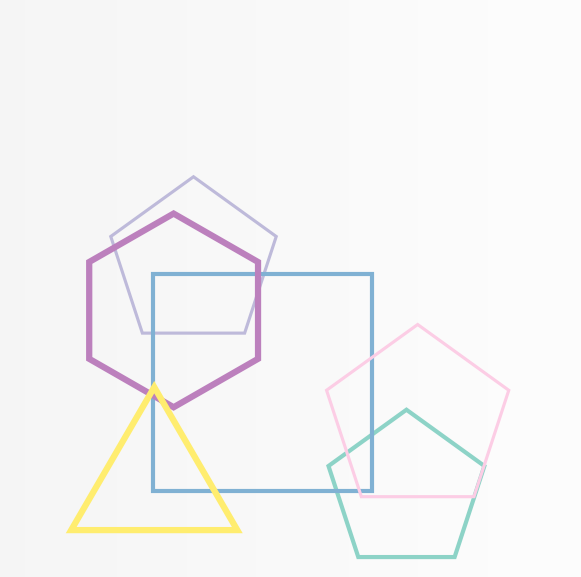[{"shape": "pentagon", "thickness": 2, "radius": 0.71, "center": [0.699, 0.149]}, {"shape": "pentagon", "thickness": 1.5, "radius": 0.75, "center": [0.333, 0.543]}, {"shape": "square", "thickness": 2, "radius": 0.94, "center": [0.452, 0.337]}, {"shape": "pentagon", "thickness": 1.5, "radius": 0.82, "center": [0.719, 0.272]}, {"shape": "hexagon", "thickness": 3, "radius": 0.84, "center": [0.299, 0.462]}, {"shape": "triangle", "thickness": 3, "radius": 0.83, "center": [0.265, 0.164]}]